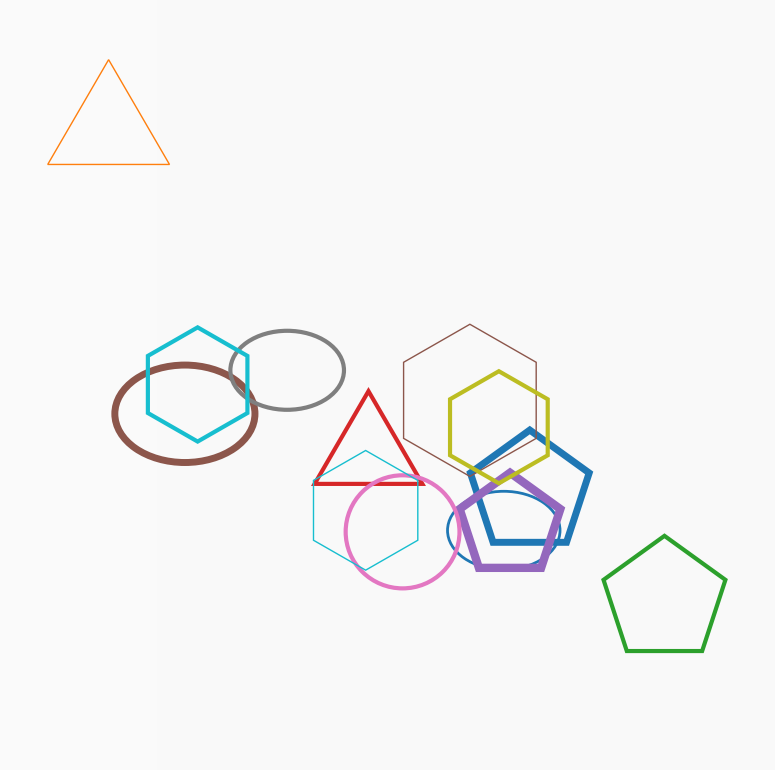[{"shape": "oval", "thickness": 1, "radius": 0.36, "center": [0.65, 0.311]}, {"shape": "pentagon", "thickness": 2.5, "radius": 0.4, "center": [0.684, 0.361]}, {"shape": "triangle", "thickness": 0.5, "radius": 0.45, "center": [0.14, 0.832]}, {"shape": "pentagon", "thickness": 1.5, "radius": 0.41, "center": [0.857, 0.221]}, {"shape": "triangle", "thickness": 1.5, "radius": 0.4, "center": [0.475, 0.412]}, {"shape": "pentagon", "thickness": 3, "radius": 0.34, "center": [0.658, 0.318]}, {"shape": "hexagon", "thickness": 0.5, "radius": 0.49, "center": [0.606, 0.48]}, {"shape": "oval", "thickness": 2.5, "radius": 0.45, "center": [0.239, 0.463]}, {"shape": "circle", "thickness": 1.5, "radius": 0.37, "center": [0.519, 0.309]}, {"shape": "oval", "thickness": 1.5, "radius": 0.37, "center": [0.371, 0.519]}, {"shape": "hexagon", "thickness": 1.5, "radius": 0.36, "center": [0.644, 0.445]}, {"shape": "hexagon", "thickness": 0.5, "radius": 0.39, "center": [0.472, 0.337]}, {"shape": "hexagon", "thickness": 1.5, "radius": 0.37, "center": [0.255, 0.501]}]